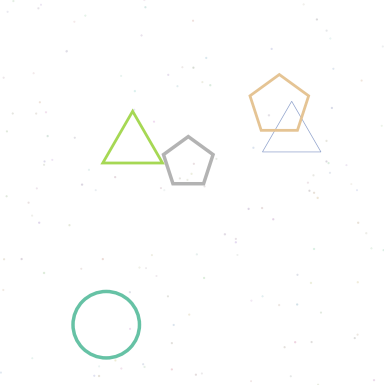[{"shape": "circle", "thickness": 2.5, "radius": 0.43, "center": [0.276, 0.157]}, {"shape": "triangle", "thickness": 0.5, "radius": 0.44, "center": [0.758, 0.649]}, {"shape": "triangle", "thickness": 2, "radius": 0.45, "center": [0.345, 0.621]}, {"shape": "pentagon", "thickness": 2, "radius": 0.4, "center": [0.725, 0.726]}, {"shape": "pentagon", "thickness": 2.5, "radius": 0.34, "center": [0.489, 0.578]}]